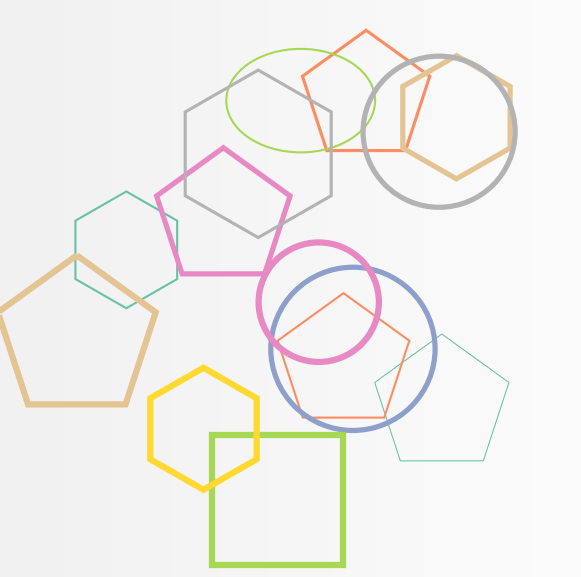[{"shape": "pentagon", "thickness": 0.5, "radius": 0.61, "center": [0.76, 0.299]}, {"shape": "hexagon", "thickness": 1, "radius": 0.51, "center": [0.217, 0.566]}, {"shape": "pentagon", "thickness": 1.5, "radius": 0.58, "center": [0.63, 0.832]}, {"shape": "pentagon", "thickness": 1, "radius": 0.6, "center": [0.591, 0.372]}, {"shape": "circle", "thickness": 2.5, "radius": 0.71, "center": [0.607, 0.395]}, {"shape": "circle", "thickness": 3, "radius": 0.52, "center": [0.548, 0.476]}, {"shape": "pentagon", "thickness": 2.5, "radius": 0.6, "center": [0.384, 0.623]}, {"shape": "square", "thickness": 3, "radius": 0.56, "center": [0.477, 0.133]}, {"shape": "oval", "thickness": 1, "radius": 0.64, "center": [0.517, 0.825]}, {"shape": "hexagon", "thickness": 3, "radius": 0.53, "center": [0.35, 0.257]}, {"shape": "pentagon", "thickness": 3, "radius": 0.71, "center": [0.132, 0.414]}, {"shape": "hexagon", "thickness": 2.5, "radius": 0.53, "center": [0.785, 0.796]}, {"shape": "circle", "thickness": 2.5, "radius": 0.65, "center": [0.755, 0.771]}, {"shape": "hexagon", "thickness": 1.5, "radius": 0.73, "center": [0.444, 0.733]}]